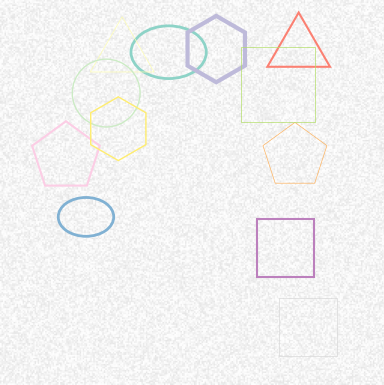[{"shape": "oval", "thickness": 2, "radius": 0.49, "center": [0.438, 0.864]}, {"shape": "triangle", "thickness": 0.5, "radius": 0.48, "center": [0.317, 0.861]}, {"shape": "hexagon", "thickness": 3, "radius": 0.43, "center": [0.562, 0.873]}, {"shape": "triangle", "thickness": 1.5, "radius": 0.47, "center": [0.776, 0.874]}, {"shape": "oval", "thickness": 2, "radius": 0.36, "center": [0.223, 0.437]}, {"shape": "pentagon", "thickness": 0.5, "radius": 0.44, "center": [0.766, 0.595]}, {"shape": "square", "thickness": 0.5, "radius": 0.48, "center": [0.723, 0.78]}, {"shape": "pentagon", "thickness": 1.5, "radius": 0.46, "center": [0.171, 0.593]}, {"shape": "square", "thickness": 0.5, "radius": 0.37, "center": [0.799, 0.151]}, {"shape": "square", "thickness": 1.5, "radius": 0.37, "center": [0.741, 0.356]}, {"shape": "circle", "thickness": 1, "radius": 0.44, "center": [0.276, 0.758]}, {"shape": "hexagon", "thickness": 1, "radius": 0.41, "center": [0.307, 0.666]}]